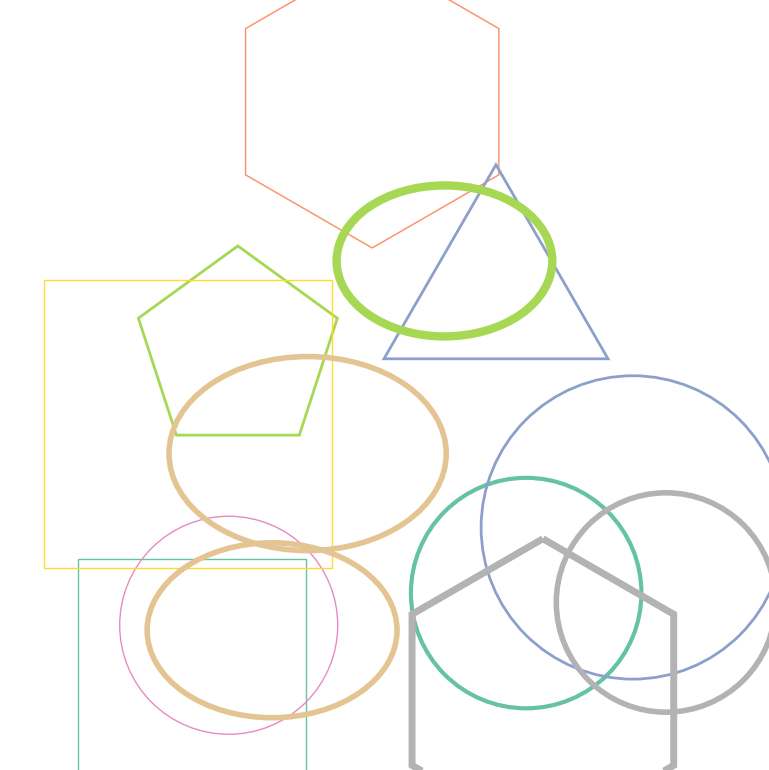[{"shape": "square", "thickness": 0.5, "radius": 0.74, "center": [0.249, 0.127]}, {"shape": "circle", "thickness": 1.5, "radius": 0.75, "center": [0.683, 0.23]}, {"shape": "hexagon", "thickness": 0.5, "radius": 0.95, "center": [0.483, 0.868]}, {"shape": "circle", "thickness": 1, "radius": 0.98, "center": [0.822, 0.315]}, {"shape": "triangle", "thickness": 1, "radius": 0.84, "center": [0.644, 0.618]}, {"shape": "circle", "thickness": 0.5, "radius": 0.71, "center": [0.297, 0.188]}, {"shape": "pentagon", "thickness": 1, "radius": 0.68, "center": [0.309, 0.545]}, {"shape": "oval", "thickness": 3, "radius": 0.7, "center": [0.577, 0.661]}, {"shape": "square", "thickness": 0.5, "radius": 0.94, "center": [0.244, 0.449]}, {"shape": "oval", "thickness": 2, "radius": 0.81, "center": [0.353, 0.182]}, {"shape": "oval", "thickness": 2, "radius": 0.9, "center": [0.399, 0.411]}, {"shape": "circle", "thickness": 2, "radius": 0.71, "center": [0.865, 0.218]}, {"shape": "hexagon", "thickness": 2.5, "radius": 0.98, "center": [0.705, 0.104]}]